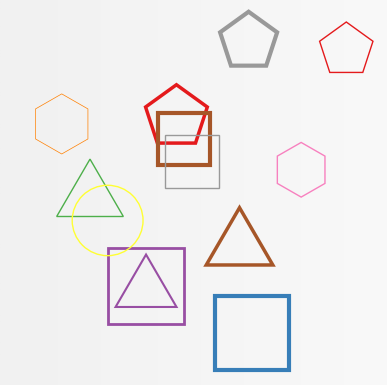[{"shape": "pentagon", "thickness": 2.5, "radius": 0.42, "center": [0.455, 0.696]}, {"shape": "pentagon", "thickness": 1, "radius": 0.36, "center": [0.894, 0.87]}, {"shape": "square", "thickness": 3, "radius": 0.48, "center": [0.65, 0.136]}, {"shape": "triangle", "thickness": 1, "radius": 0.5, "center": [0.232, 0.487]}, {"shape": "triangle", "thickness": 1.5, "radius": 0.45, "center": [0.377, 0.248]}, {"shape": "square", "thickness": 2, "radius": 0.5, "center": [0.377, 0.258]}, {"shape": "hexagon", "thickness": 0.5, "radius": 0.39, "center": [0.159, 0.678]}, {"shape": "circle", "thickness": 1, "radius": 0.46, "center": [0.278, 0.427]}, {"shape": "square", "thickness": 3, "radius": 0.34, "center": [0.474, 0.639]}, {"shape": "triangle", "thickness": 2.5, "radius": 0.5, "center": [0.618, 0.361]}, {"shape": "hexagon", "thickness": 1, "radius": 0.35, "center": [0.777, 0.559]}, {"shape": "pentagon", "thickness": 3, "radius": 0.39, "center": [0.642, 0.892]}, {"shape": "square", "thickness": 1, "radius": 0.34, "center": [0.496, 0.579]}]